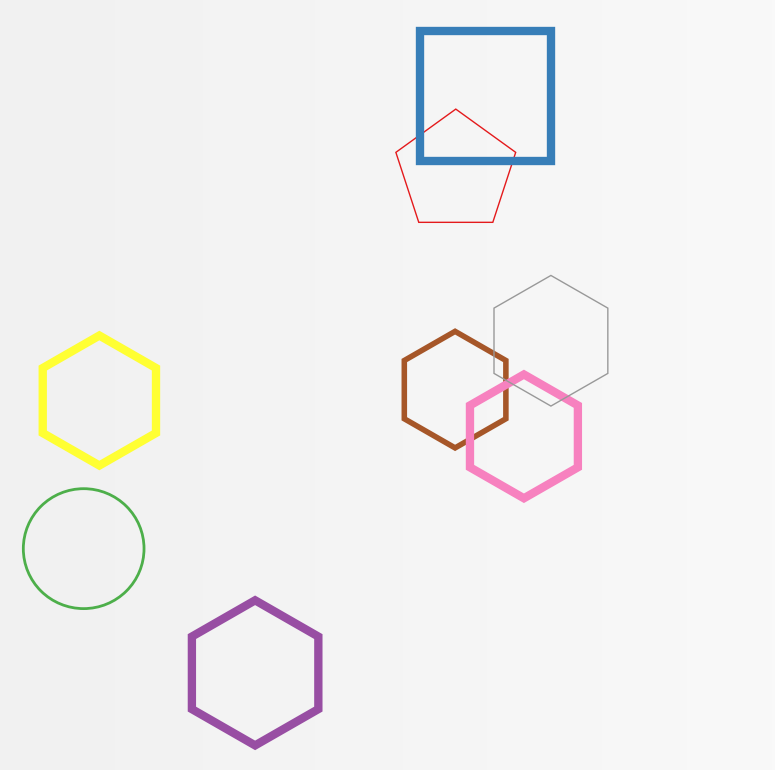[{"shape": "pentagon", "thickness": 0.5, "radius": 0.41, "center": [0.588, 0.777]}, {"shape": "square", "thickness": 3, "radius": 0.42, "center": [0.626, 0.875]}, {"shape": "circle", "thickness": 1, "radius": 0.39, "center": [0.108, 0.287]}, {"shape": "hexagon", "thickness": 3, "radius": 0.47, "center": [0.329, 0.126]}, {"shape": "hexagon", "thickness": 3, "radius": 0.42, "center": [0.128, 0.48]}, {"shape": "hexagon", "thickness": 2, "radius": 0.38, "center": [0.587, 0.494]}, {"shape": "hexagon", "thickness": 3, "radius": 0.4, "center": [0.676, 0.433]}, {"shape": "hexagon", "thickness": 0.5, "radius": 0.42, "center": [0.711, 0.557]}]